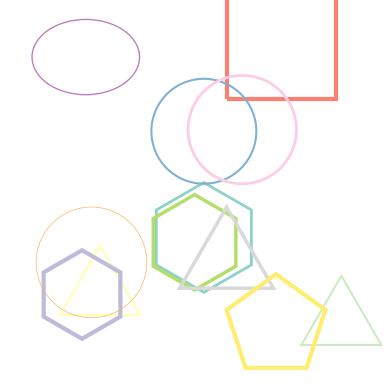[{"shape": "hexagon", "thickness": 2, "radius": 0.71, "center": [0.53, 0.383]}, {"shape": "triangle", "thickness": 1.5, "radius": 0.6, "center": [0.26, 0.242]}, {"shape": "hexagon", "thickness": 3, "radius": 0.57, "center": [0.213, 0.235]}, {"shape": "square", "thickness": 3, "radius": 0.7, "center": [0.732, 0.883]}, {"shape": "circle", "thickness": 1.5, "radius": 0.68, "center": [0.53, 0.659]}, {"shape": "circle", "thickness": 0.5, "radius": 0.72, "center": [0.238, 0.319]}, {"shape": "hexagon", "thickness": 2.5, "radius": 0.62, "center": [0.505, 0.371]}, {"shape": "circle", "thickness": 2, "radius": 0.7, "center": [0.629, 0.663]}, {"shape": "triangle", "thickness": 2.5, "radius": 0.7, "center": [0.588, 0.322]}, {"shape": "oval", "thickness": 1, "radius": 0.7, "center": [0.223, 0.852]}, {"shape": "triangle", "thickness": 1.5, "radius": 0.6, "center": [0.887, 0.164]}, {"shape": "pentagon", "thickness": 3, "radius": 0.67, "center": [0.717, 0.153]}]